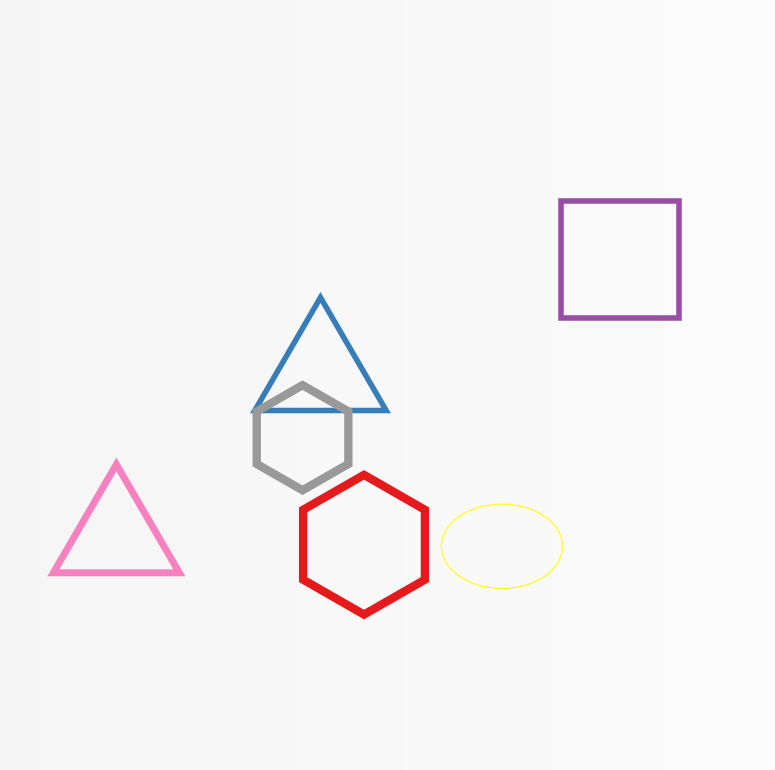[{"shape": "hexagon", "thickness": 3, "radius": 0.45, "center": [0.47, 0.293]}, {"shape": "triangle", "thickness": 2, "radius": 0.49, "center": [0.414, 0.516]}, {"shape": "square", "thickness": 2, "radius": 0.38, "center": [0.8, 0.663]}, {"shape": "oval", "thickness": 0.5, "radius": 0.39, "center": [0.648, 0.291]}, {"shape": "triangle", "thickness": 2.5, "radius": 0.47, "center": [0.15, 0.303]}, {"shape": "hexagon", "thickness": 3, "radius": 0.34, "center": [0.39, 0.432]}]